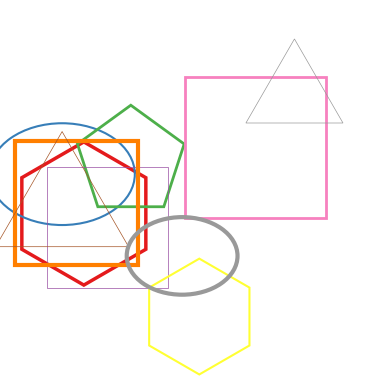[{"shape": "hexagon", "thickness": 2.5, "radius": 0.93, "center": [0.218, 0.445]}, {"shape": "oval", "thickness": 1.5, "radius": 0.94, "center": [0.161, 0.548]}, {"shape": "pentagon", "thickness": 2, "radius": 0.73, "center": [0.34, 0.581]}, {"shape": "square", "thickness": 0.5, "radius": 0.79, "center": [0.279, 0.409]}, {"shape": "square", "thickness": 3, "radius": 0.8, "center": [0.199, 0.474]}, {"shape": "hexagon", "thickness": 1.5, "radius": 0.75, "center": [0.518, 0.178]}, {"shape": "triangle", "thickness": 0.5, "radius": 1.0, "center": [0.161, 0.459]}, {"shape": "square", "thickness": 2, "radius": 0.91, "center": [0.664, 0.617]}, {"shape": "oval", "thickness": 3, "radius": 0.72, "center": [0.473, 0.335]}, {"shape": "triangle", "thickness": 0.5, "radius": 0.73, "center": [0.765, 0.753]}]